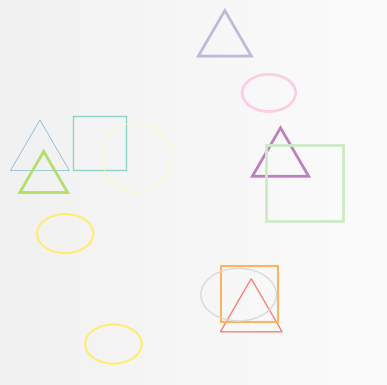[{"shape": "square", "thickness": 1, "radius": 0.35, "center": [0.257, 0.628]}, {"shape": "circle", "thickness": 0.5, "radius": 0.45, "center": [0.352, 0.591]}, {"shape": "triangle", "thickness": 2, "radius": 0.39, "center": [0.58, 0.894]}, {"shape": "triangle", "thickness": 1, "radius": 0.46, "center": [0.648, 0.184]}, {"shape": "triangle", "thickness": 0.5, "radius": 0.44, "center": [0.103, 0.601]}, {"shape": "square", "thickness": 1.5, "radius": 0.36, "center": [0.644, 0.236]}, {"shape": "triangle", "thickness": 2, "radius": 0.36, "center": [0.113, 0.536]}, {"shape": "oval", "thickness": 2, "radius": 0.34, "center": [0.694, 0.759]}, {"shape": "oval", "thickness": 1, "radius": 0.49, "center": [0.616, 0.235]}, {"shape": "triangle", "thickness": 2, "radius": 0.42, "center": [0.724, 0.584]}, {"shape": "square", "thickness": 2, "radius": 0.49, "center": [0.786, 0.524]}, {"shape": "oval", "thickness": 1.5, "radius": 0.36, "center": [0.168, 0.393]}, {"shape": "oval", "thickness": 1.5, "radius": 0.36, "center": [0.293, 0.106]}]